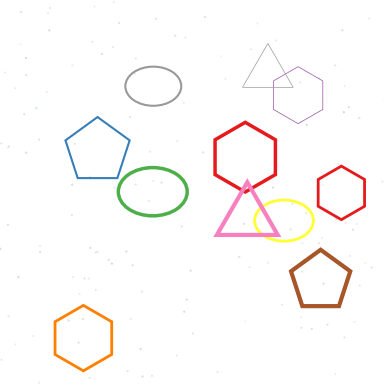[{"shape": "hexagon", "thickness": 2.5, "radius": 0.45, "center": [0.637, 0.592]}, {"shape": "hexagon", "thickness": 2, "radius": 0.35, "center": [0.887, 0.499]}, {"shape": "pentagon", "thickness": 1.5, "radius": 0.44, "center": [0.253, 0.608]}, {"shape": "oval", "thickness": 2.5, "radius": 0.45, "center": [0.397, 0.502]}, {"shape": "hexagon", "thickness": 0.5, "radius": 0.37, "center": [0.774, 0.753]}, {"shape": "hexagon", "thickness": 2, "radius": 0.42, "center": [0.217, 0.122]}, {"shape": "oval", "thickness": 2, "radius": 0.38, "center": [0.738, 0.427]}, {"shape": "pentagon", "thickness": 3, "radius": 0.4, "center": [0.833, 0.27]}, {"shape": "triangle", "thickness": 3, "radius": 0.46, "center": [0.642, 0.435]}, {"shape": "oval", "thickness": 1.5, "radius": 0.36, "center": [0.398, 0.776]}, {"shape": "triangle", "thickness": 0.5, "radius": 0.38, "center": [0.696, 0.811]}]